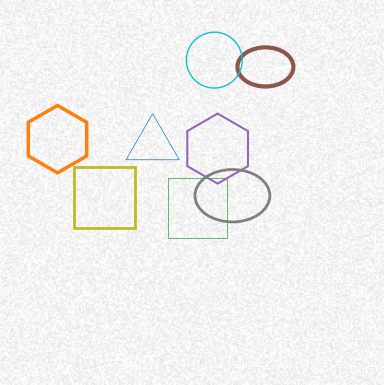[{"shape": "triangle", "thickness": 0.5, "radius": 0.4, "center": [0.397, 0.625]}, {"shape": "hexagon", "thickness": 2.5, "radius": 0.44, "center": [0.149, 0.639]}, {"shape": "square", "thickness": 0.5, "radius": 0.39, "center": [0.513, 0.459]}, {"shape": "hexagon", "thickness": 1.5, "radius": 0.46, "center": [0.565, 0.614]}, {"shape": "oval", "thickness": 3, "radius": 0.36, "center": [0.689, 0.826]}, {"shape": "oval", "thickness": 2, "radius": 0.49, "center": [0.604, 0.492]}, {"shape": "square", "thickness": 2, "radius": 0.4, "center": [0.271, 0.488]}, {"shape": "circle", "thickness": 1, "radius": 0.36, "center": [0.557, 0.844]}]